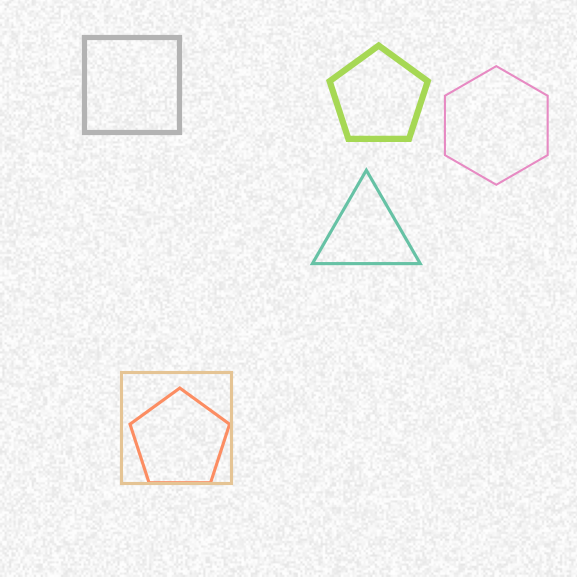[{"shape": "triangle", "thickness": 1.5, "radius": 0.54, "center": [0.634, 0.597]}, {"shape": "pentagon", "thickness": 1.5, "radius": 0.45, "center": [0.311, 0.237]}, {"shape": "hexagon", "thickness": 1, "radius": 0.51, "center": [0.859, 0.782]}, {"shape": "pentagon", "thickness": 3, "radius": 0.45, "center": [0.656, 0.831]}, {"shape": "square", "thickness": 1.5, "radius": 0.48, "center": [0.305, 0.259]}, {"shape": "square", "thickness": 2.5, "radius": 0.41, "center": [0.228, 0.853]}]